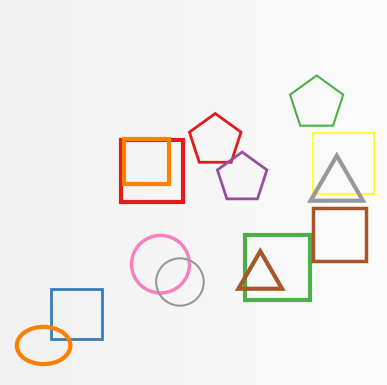[{"shape": "square", "thickness": 3, "radius": 0.4, "center": [0.393, 0.557]}, {"shape": "pentagon", "thickness": 2, "radius": 0.35, "center": [0.555, 0.635]}, {"shape": "square", "thickness": 2, "radius": 0.33, "center": [0.198, 0.185]}, {"shape": "square", "thickness": 3, "radius": 0.42, "center": [0.716, 0.305]}, {"shape": "pentagon", "thickness": 1.5, "radius": 0.36, "center": [0.817, 0.732]}, {"shape": "pentagon", "thickness": 2, "radius": 0.34, "center": [0.625, 0.538]}, {"shape": "square", "thickness": 3, "radius": 0.29, "center": [0.378, 0.58]}, {"shape": "oval", "thickness": 3, "radius": 0.35, "center": [0.112, 0.103]}, {"shape": "square", "thickness": 1.5, "radius": 0.39, "center": [0.887, 0.576]}, {"shape": "triangle", "thickness": 3, "radius": 0.33, "center": [0.672, 0.283]}, {"shape": "square", "thickness": 2.5, "radius": 0.35, "center": [0.876, 0.39]}, {"shape": "circle", "thickness": 2.5, "radius": 0.37, "center": [0.414, 0.314]}, {"shape": "circle", "thickness": 1.5, "radius": 0.31, "center": [0.464, 0.268]}, {"shape": "triangle", "thickness": 3, "radius": 0.39, "center": [0.869, 0.518]}]